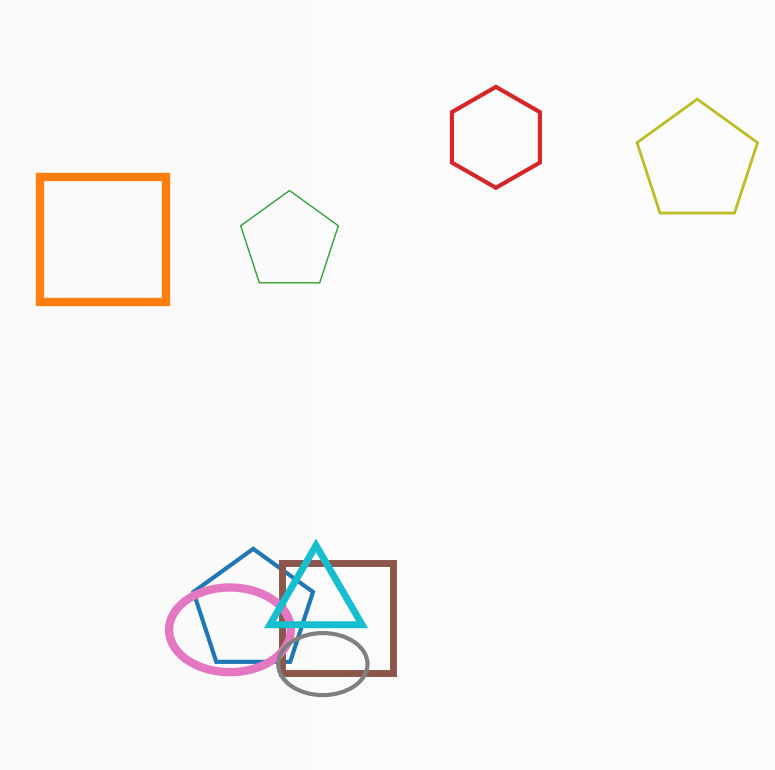[{"shape": "pentagon", "thickness": 1.5, "radius": 0.41, "center": [0.327, 0.206]}, {"shape": "square", "thickness": 3, "radius": 0.41, "center": [0.133, 0.689]}, {"shape": "pentagon", "thickness": 0.5, "radius": 0.33, "center": [0.374, 0.686]}, {"shape": "hexagon", "thickness": 1.5, "radius": 0.33, "center": [0.64, 0.822]}, {"shape": "square", "thickness": 2.5, "radius": 0.36, "center": [0.436, 0.197]}, {"shape": "oval", "thickness": 3, "radius": 0.39, "center": [0.297, 0.182]}, {"shape": "oval", "thickness": 1.5, "radius": 0.29, "center": [0.417, 0.138]}, {"shape": "pentagon", "thickness": 1, "radius": 0.41, "center": [0.9, 0.789]}, {"shape": "triangle", "thickness": 2.5, "radius": 0.34, "center": [0.408, 0.223]}]